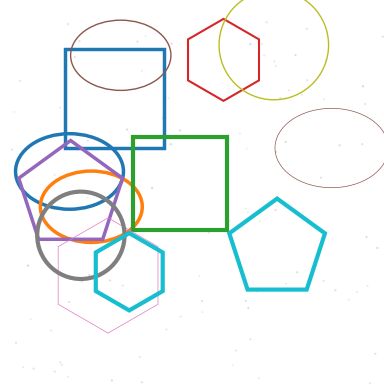[{"shape": "square", "thickness": 2.5, "radius": 0.64, "center": [0.298, 0.745]}, {"shape": "oval", "thickness": 2.5, "radius": 0.7, "center": [0.181, 0.555]}, {"shape": "oval", "thickness": 2.5, "radius": 0.66, "center": [0.237, 0.463]}, {"shape": "square", "thickness": 3, "radius": 0.61, "center": [0.468, 0.523]}, {"shape": "hexagon", "thickness": 1.5, "radius": 0.53, "center": [0.581, 0.844]}, {"shape": "pentagon", "thickness": 2.5, "radius": 0.71, "center": [0.183, 0.493]}, {"shape": "oval", "thickness": 0.5, "radius": 0.74, "center": [0.861, 0.616]}, {"shape": "oval", "thickness": 1, "radius": 0.65, "center": [0.314, 0.856]}, {"shape": "hexagon", "thickness": 0.5, "radius": 0.75, "center": [0.281, 0.285]}, {"shape": "circle", "thickness": 3, "radius": 0.57, "center": [0.21, 0.389]}, {"shape": "circle", "thickness": 1, "radius": 0.71, "center": [0.711, 0.883]}, {"shape": "pentagon", "thickness": 3, "radius": 0.65, "center": [0.72, 0.354]}, {"shape": "hexagon", "thickness": 3, "radius": 0.5, "center": [0.336, 0.294]}]